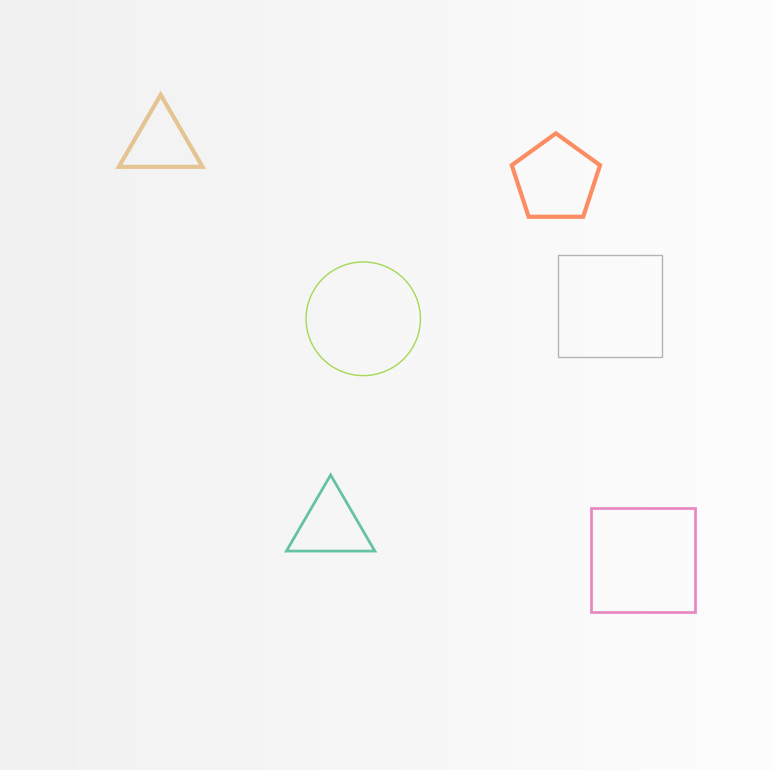[{"shape": "triangle", "thickness": 1, "radius": 0.33, "center": [0.427, 0.317]}, {"shape": "pentagon", "thickness": 1.5, "radius": 0.3, "center": [0.717, 0.767]}, {"shape": "square", "thickness": 1, "radius": 0.34, "center": [0.83, 0.272]}, {"shape": "circle", "thickness": 0.5, "radius": 0.37, "center": [0.469, 0.586]}, {"shape": "triangle", "thickness": 1.5, "radius": 0.31, "center": [0.207, 0.815]}, {"shape": "square", "thickness": 0.5, "radius": 0.33, "center": [0.787, 0.602]}]